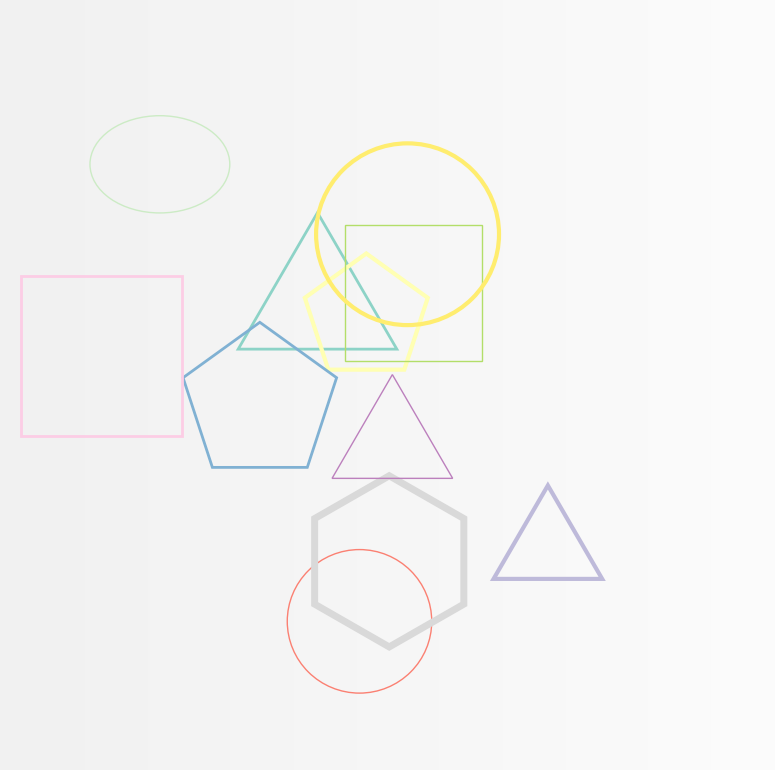[{"shape": "triangle", "thickness": 1, "radius": 0.59, "center": [0.41, 0.606]}, {"shape": "pentagon", "thickness": 1.5, "radius": 0.42, "center": [0.473, 0.587]}, {"shape": "triangle", "thickness": 1.5, "radius": 0.4, "center": [0.707, 0.289]}, {"shape": "circle", "thickness": 0.5, "radius": 0.47, "center": [0.464, 0.193]}, {"shape": "pentagon", "thickness": 1, "radius": 0.52, "center": [0.335, 0.477]}, {"shape": "square", "thickness": 0.5, "radius": 0.44, "center": [0.533, 0.62]}, {"shape": "square", "thickness": 1, "radius": 0.52, "center": [0.131, 0.537]}, {"shape": "hexagon", "thickness": 2.5, "radius": 0.56, "center": [0.502, 0.271]}, {"shape": "triangle", "thickness": 0.5, "radius": 0.45, "center": [0.506, 0.424]}, {"shape": "oval", "thickness": 0.5, "radius": 0.45, "center": [0.206, 0.787]}, {"shape": "circle", "thickness": 1.5, "radius": 0.59, "center": [0.526, 0.696]}]